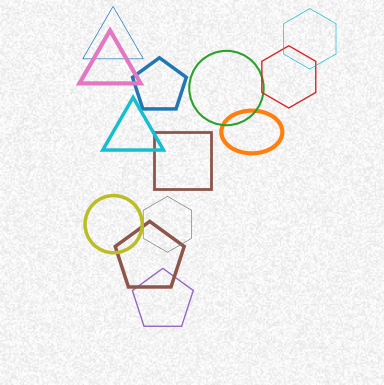[{"shape": "triangle", "thickness": 0.5, "radius": 0.45, "center": [0.294, 0.893]}, {"shape": "pentagon", "thickness": 2.5, "radius": 0.37, "center": [0.414, 0.776]}, {"shape": "oval", "thickness": 3, "radius": 0.4, "center": [0.654, 0.657]}, {"shape": "circle", "thickness": 1.5, "radius": 0.48, "center": [0.588, 0.771]}, {"shape": "hexagon", "thickness": 1, "radius": 0.4, "center": [0.75, 0.8]}, {"shape": "pentagon", "thickness": 1, "radius": 0.42, "center": [0.423, 0.22]}, {"shape": "pentagon", "thickness": 2.5, "radius": 0.47, "center": [0.389, 0.331]}, {"shape": "square", "thickness": 2, "radius": 0.37, "center": [0.474, 0.582]}, {"shape": "triangle", "thickness": 3, "radius": 0.46, "center": [0.286, 0.829]}, {"shape": "hexagon", "thickness": 0.5, "radius": 0.36, "center": [0.435, 0.417]}, {"shape": "circle", "thickness": 2.5, "radius": 0.37, "center": [0.295, 0.418]}, {"shape": "triangle", "thickness": 2.5, "radius": 0.46, "center": [0.346, 0.656]}, {"shape": "hexagon", "thickness": 0.5, "radius": 0.39, "center": [0.805, 0.899]}]